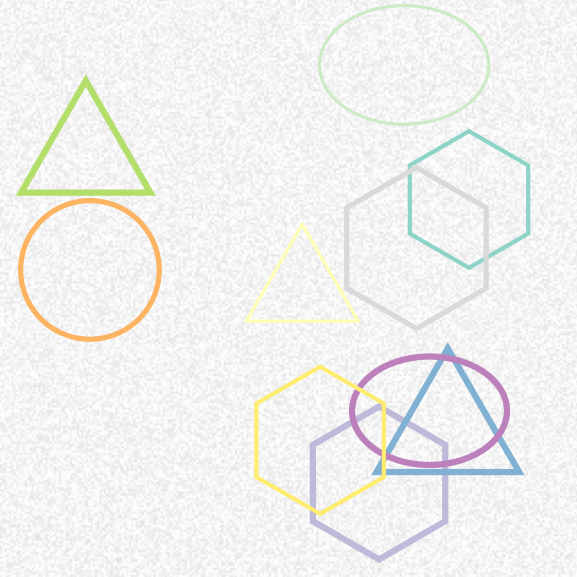[{"shape": "hexagon", "thickness": 2, "radius": 0.59, "center": [0.812, 0.654]}, {"shape": "triangle", "thickness": 1.5, "radius": 0.56, "center": [0.523, 0.499]}, {"shape": "hexagon", "thickness": 3, "radius": 0.66, "center": [0.656, 0.163]}, {"shape": "triangle", "thickness": 3, "radius": 0.71, "center": [0.775, 0.253]}, {"shape": "circle", "thickness": 2.5, "radius": 0.6, "center": [0.156, 0.532]}, {"shape": "triangle", "thickness": 3, "radius": 0.65, "center": [0.148, 0.73]}, {"shape": "hexagon", "thickness": 2.5, "radius": 0.7, "center": [0.721, 0.57]}, {"shape": "oval", "thickness": 3, "radius": 0.67, "center": [0.744, 0.288]}, {"shape": "oval", "thickness": 1.5, "radius": 0.73, "center": [0.7, 0.887]}, {"shape": "hexagon", "thickness": 2, "radius": 0.64, "center": [0.554, 0.237]}]